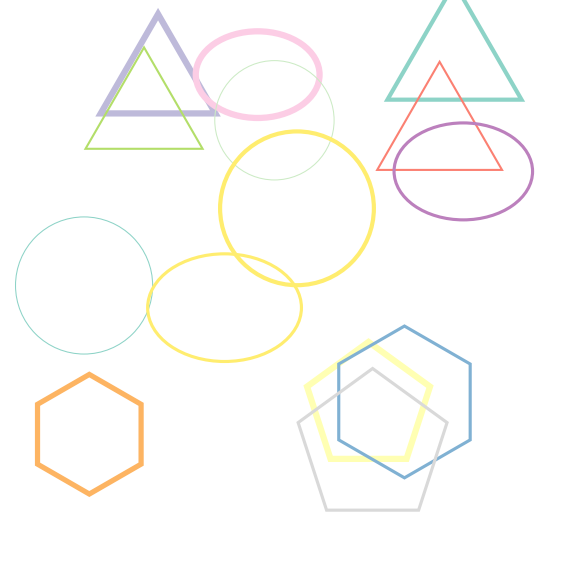[{"shape": "circle", "thickness": 0.5, "radius": 0.59, "center": [0.146, 0.505]}, {"shape": "triangle", "thickness": 2, "radius": 0.67, "center": [0.787, 0.894]}, {"shape": "pentagon", "thickness": 3, "radius": 0.56, "center": [0.638, 0.295]}, {"shape": "triangle", "thickness": 3, "radius": 0.57, "center": [0.274, 0.86]}, {"shape": "triangle", "thickness": 1, "radius": 0.62, "center": [0.761, 0.767]}, {"shape": "hexagon", "thickness": 1.5, "radius": 0.66, "center": [0.7, 0.303]}, {"shape": "hexagon", "thickness": 2.5, "radius": 0.52, "center": [0.155, 0.247]}, {"shape": "triangle", "thickness": 1, "radius": 0.59, "center": [0.249, 0.8]}, {"shape": "oval", "thickness": 3, "radius": 0.54, "center": [0.446, 0.87]}, {"shape": "pentagon", "thickness": 1.5, "radius": 0.68, "center": [0.645, 0.225]}, {"shape": "oval", "thickness": 1.5, "radius": 0.6, "center": [0.802, 0.702]}, {"shape": "circle", "thickness": 0.5, "radius": 0.52, "center": [0.475, 0.791]}, {"shape": "oval", "thickness": 1.5, "radius": 0.67, "center": [0.389, 0.466]}, {"shape": "circle", "thickness": 2, "radius": 0.67, "center": [0.514, 0.638]}]